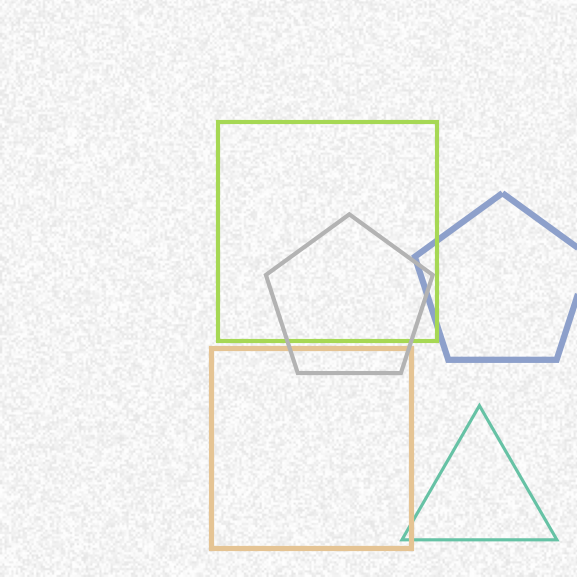[{"shape": "triangle", "thickness": 1.5, "radius": 0.77, "center": [0.83, 0.142]}, {"shape": "pentagon", "thickness": 3, "radius": 0.8, "center": [0.87, 0.505]}, {"shape": "square", "thickness": 2, "radius": 0.95, "center": [0.567, 0.598]}, {"shape": "square", "thickness": 2.5, "radius": 0.87, "center": [0.538, 0.224]}, {"shape": "pentagon", "thickness": 2, "radius": 0.76, "center": [0.605, 0.476]}]